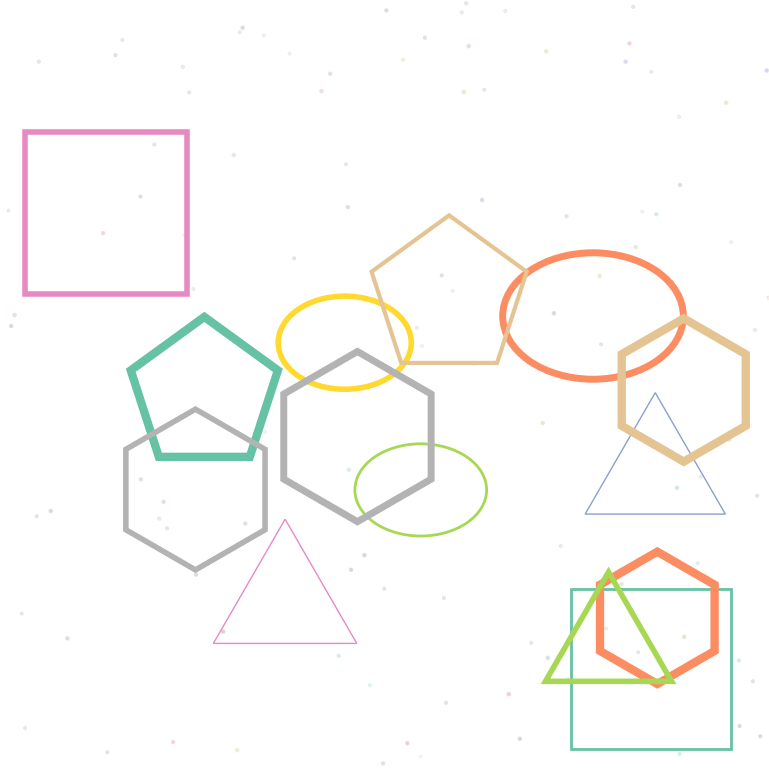[{"shape": "pentagon", "thickness": 3, "radius": 0.5, "center": [0.265, 0.488]}, {"shape": "square", "thickness": 1, "radius": 0.52, "center": [0.846, 0.131]}, {"shape": "hexagon", "thickness": 3, "radius": 0.43, "center": [0.854, 0.198]}, {"shape": "oval", "thickness": 2.5, "radius": 0.59, "center": [0.77, 0.59]}, {"shape": "triangle", "thickness": 0.5, "radius": 0.53, "center": [0.851, 0.385]}, {"shape": "square", "thickness": 2, "radius": 0.53, "center": [0.138, 0.724]}, {"shape": "triangle", "thickness": 0.5, "radius": 0.54, "center": [0.37, 0.218]}, {"shape": "triangle", "thickness": 2, "radius": 0.47, "center": [0.79, 0.162]}, {"shape": "oval", "thickness": 1, "radius": 0.43, "center": [0.546, 0.364]}, {"shape": "oval", "thickness": 2, "radius": 0.43, "center": [0.448, 0.555]}, {"shape": "pentagon", "thickness": 1.5, "radius": 0.53, "center": [0.583, 0.614]}, {"shape": "hexagon", "thickness": 3, "radius": 0.46, "center": [0.888, 0.493]}, {"shape": "hexagon", "thickness": 2, "radius": 0.52, "center": [0.254, 0.364]}, {"shape": "hexagon", "thickness": 2.5, "radius": 0.55, "center": [0.464, 0.433]}]